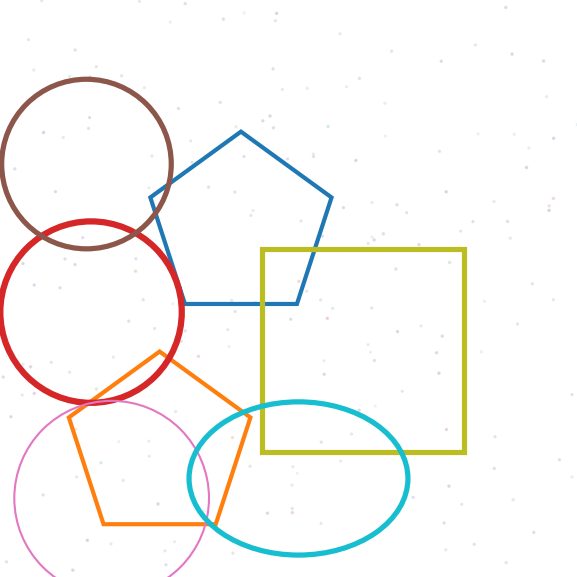[{"shape": "pentagon", "thickness": 2, "radius": 0.82, "center": [0.417, 0.606]}, {"shape": "pentagon", "thickness": 2, "radius": 0.83, "center": [0.276, 0.225]}, {"shape": "circle", "thickness": 3, "radius": 0.79, "center": [0.158, 0.459]}, {"shape": "circle", "thickness": 2.5, "radius": 0.73, "center": [0.15, 0.715]}, {"shape": "circle", "thickness": 1, "radius": 0.84, "center": [0.193, 0.136]}, {"shape": "square", "thickness": 2.5, "radius": 0.88, "center": [0.628, 0.392]}, {"shape": "oval", "thickness": 2.5, "radius": 0.95, "center": [0.517, 0.171]}]